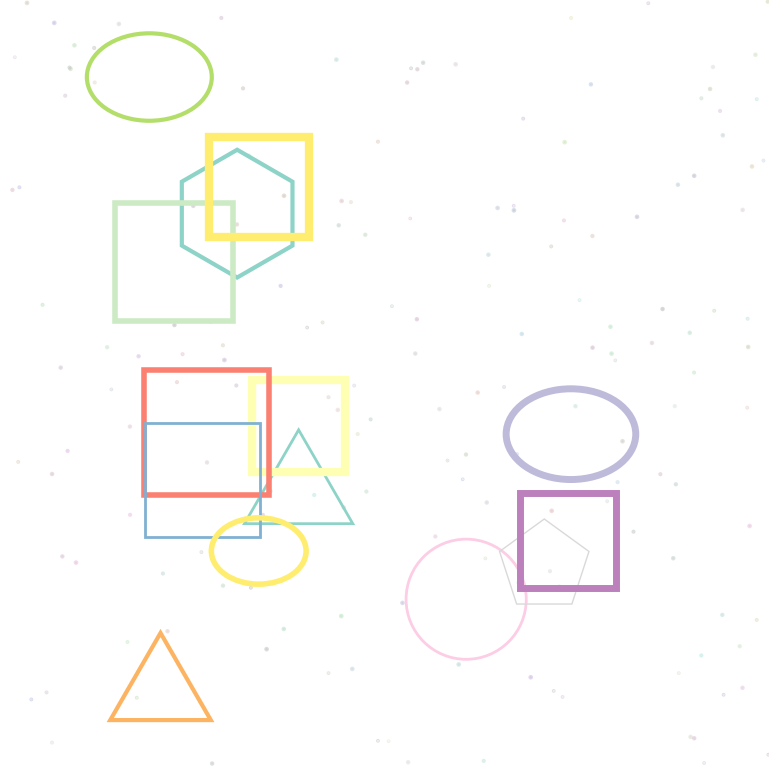[{"shape": "hexagon", "thickness": 1.5, "radius": 0.41, "center": [0.308, 0.723]}, {"shape": "triangle", "thickness": 1, "radius": 0.41, "center": [0.388, 0.36]}, {"shape": "square", "thickness": 3, "radius": 0.3, "center": [0.388, 0.447]}, {"shape": "oval", "thickness": 2.5, "radius": 0.42, "center": [0.741, 0.436]}, {"shape": "square", "thickness": 2, "radius": 0.41, "center": [0.268, 0.439]}, {"shape": "square", "thickness": 1, "radius": 0.37, "center": [0.263, 0.377]}, {"shape": "triangle", "thickness": 1.5, "radius": 0.38, "center": [0.208, 0.103]}, {"shape": "oval", "thickness": 1.5, "radius": 0.41, "center": [0.194, 0.9]}, {"shape": "circle", "thickness": 1, "radius": 0.39, "center": [0.605, 0.222]}, {"shape": "pentagon", "thickness": 0.5, "radius": 0.31, "center": [0.707, 0.265]}, {"shape": "square", "thickness": 2.5, "radius": 0.31, "center": [0.738, 0.298]}, {"shape": "square", "thickness": 2, "radius": 0.38, "center": [0.226, 0.66]}, {"shape": "oval", "thickness": 2, "radius": 0.31, "center": [0.336, 0.284]}, {"shape": "square", "thickness": 3, "radius": 0.33, "center": [0.337, 0.757]}]